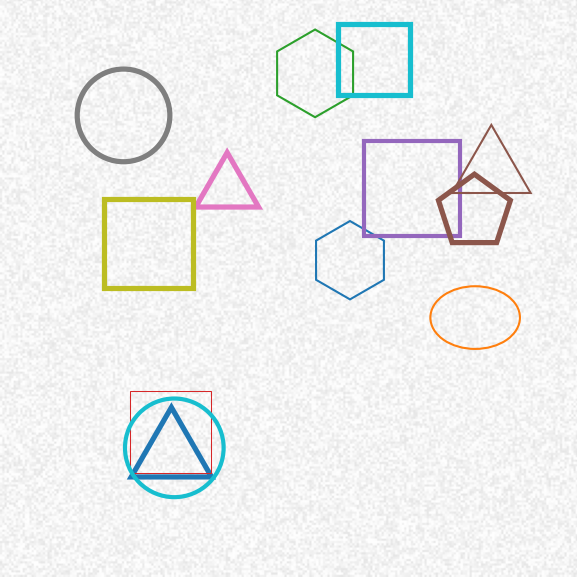[{"shape": "hexagon", "thickness": 1, "radius": 0.34, "center": [0.606, 0.549]}, {"shape": "triangle", "thickness": 2.5, "radius": 0.4, "center": [0.297, 0.213]}, {"shape": "oval", "thickness": 1, "radius": 0.39, "center": [0.823, 0.449]}, {"shape": "hexagon", "thickness": 1, "radius": 0.38, "center": [0.546, 0.872]}, {"shape": "square", "thickness": 0.5, "radius": 0.35, "center": [0.296, 0.251]}, {"shape": "square", "thickness": 2, "radius": 0.41, "center": [0.713, 0.673]}, {"shape": "triangle", "thickness": 1, "radius": 0.39, "center": [0.851, 0.704]}, {"shape": "pentagon", "thickness": 2.5, "radius": 0.33, "center": [0.821, 0.632]}, {"shape": "triangle", "thickness": 2.5, "radius": 0.31, "center": [0.393, 0.672]}, {"shape": "circle", "thickness": 2.5, "radius": 0.4, "center": [0.214, 0.799]}, {"shape": "square", "thickness": 2.5, "radius": 0.39, "center": [0.257, 0.577]}, {"shape": "circle", "thickness": 2, "radius": 0.43, "center": [0.302, 0.224]}, {"shape": "square", "thickness": 2.5, "radius": 0.31, "center": [0.647, 0.896]}]